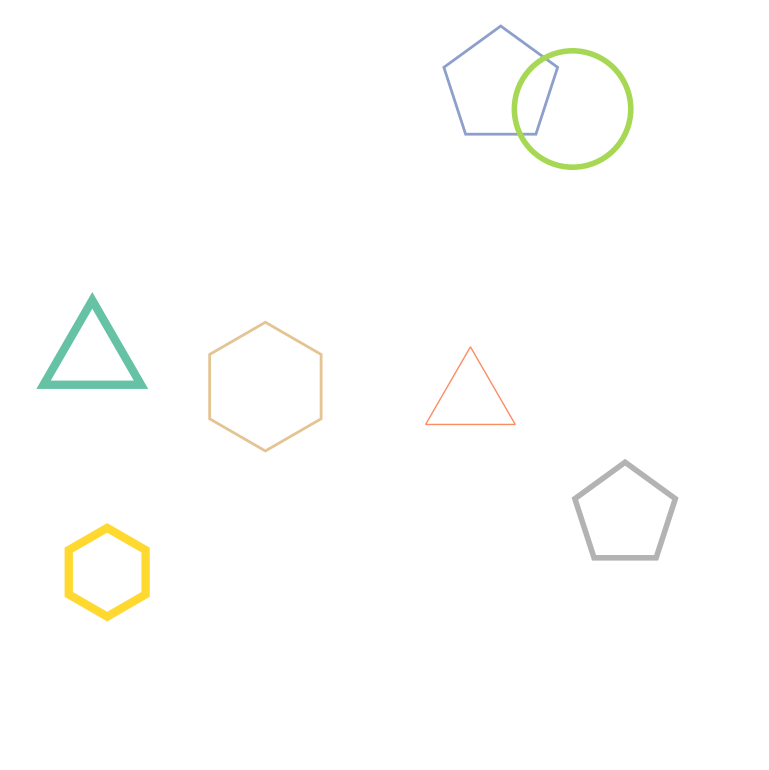[{"shape": "triangle", "thickness": 3, "radius": 0.37, "center": [0.12, 0.537]}, {"shape": "triangle", "thickness": 0.5, "radius": 0.34, "center": [0.611, 0.482]}, {"shape": "pentagon", "thickness": 1, "radius": 0.39, "center": [0.65, 0.889]}, {"shape": "circle", "thickness": 2, "radius": 0.38, "center": [0.744, 0.858]}, {"shape": "hexagon", "thickness": 3, "radius": 0.29, "center": [0.139, 0.257]}, {"shape": "hexagon", "thickness": 1, "radius": 0.42, "center": [0.345, 0.498]}, {"shape": "pentagon", "thickness": 2, "radius": 0.34, "center": [0.812, 0.331]}]